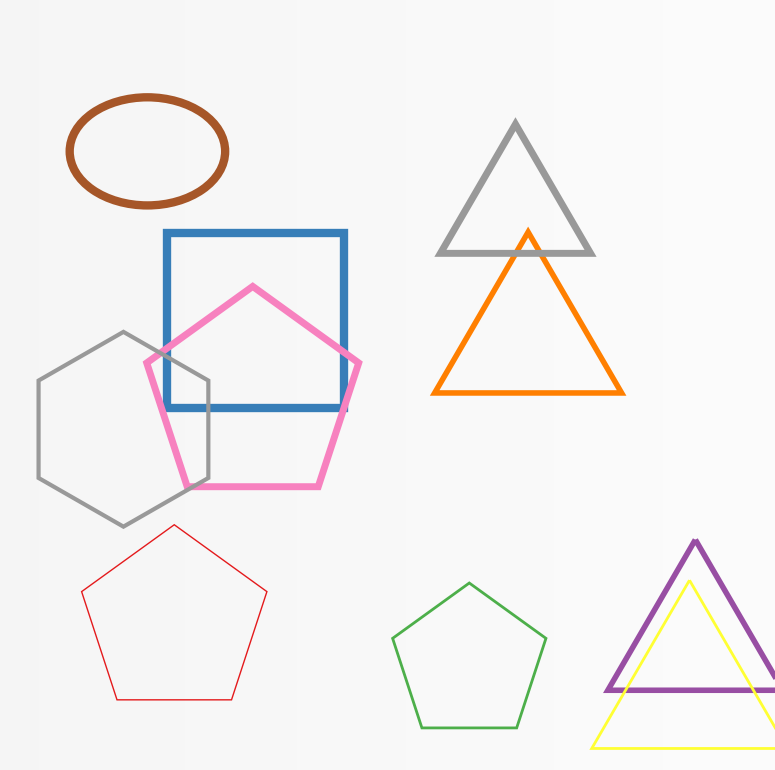[{"shape": "pentagon", "thickness": 0.5, "radius": 0.63, "center": [0.225, 0.193]}, {"shape": "square", "thickness": 3, "radius": 0.57, "center": [0.33, 0.583]}, {"shape": "pentagon", "thickness": 1, "radius": 0.52, "center": [0.606, 0.139]}, {"shape": "triangle", "thickness": 2, "radius": 0.65, "center": [0.897, 0.169]}, {"shape": "triangle", "thickness": 2, "radius": 0.7, "center": [0.681, 0.559]}, {"shape": "triangle", "thickness": 1, "radius": 0.73, "center": [0.89, 0.101]}, {"shape": "oval", "thickness": 3, "radius": 0.5, "center": [0.19, 0.803]}, {"shape": "pentagon", "thickness": 2.5, "radius": 0.72, "center": [0.326, 0.484]}, {"shape": "hexagon", "thickness": 1.5, "radius": 0.63, "center": [0.159, 0.443]}, {"shape": "triangle", "thickness": 2.5, "radius": 0.56, "center": [0.665, 0.727]}]